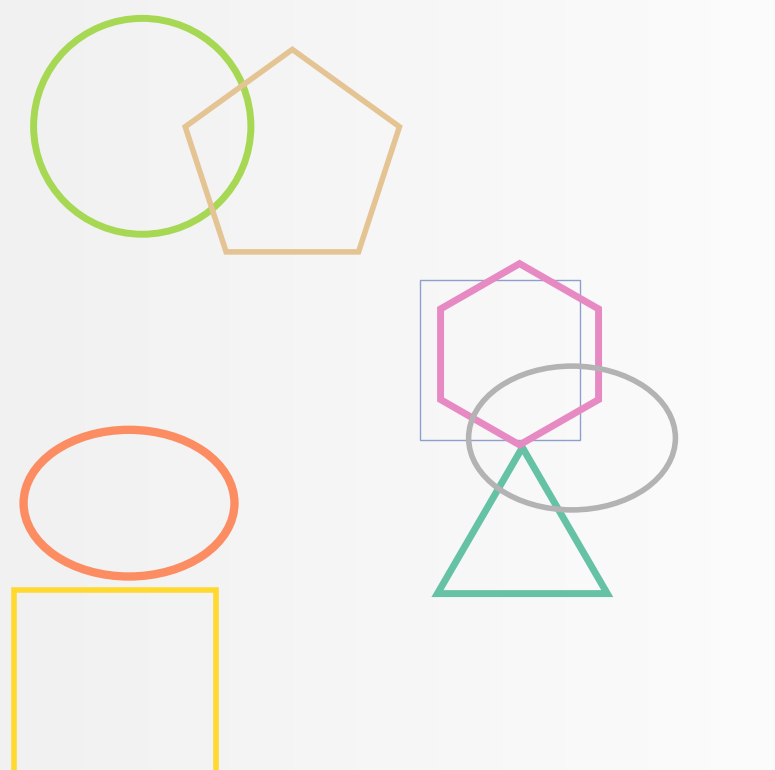[{"shape": "triangle", "thickness": 2.5, "radius": 0.63, "center": [0.674, 0.292]}, {"shape": "oval", "thickness": 3, "radius": 0.68, "center": [0.166, 0.347]}, {"shape": "square", "thickness": 0.5, "radius": 0.52, "center": [0.645, 0.533]}, {"shape": "hexagon", "thickness": 2.5, "radius": 0.59, "center": [0.67, 0.54]}, {"shape": "circle", "thickness": 2.5, "radius": 0.7, "center": [0.184, 0.836]}, {"shape": "square", "thickness": 2, "radius": 0.65, "center": [0.148, 0.104]}, {"shape": "pentagon", "thickness": 2, "radius": 0.73, "center": [0.377, 0.79]}, {"shape": "oval", "thickness": 2, "radius": 0.67, "center": [0.738, 0.431]}]